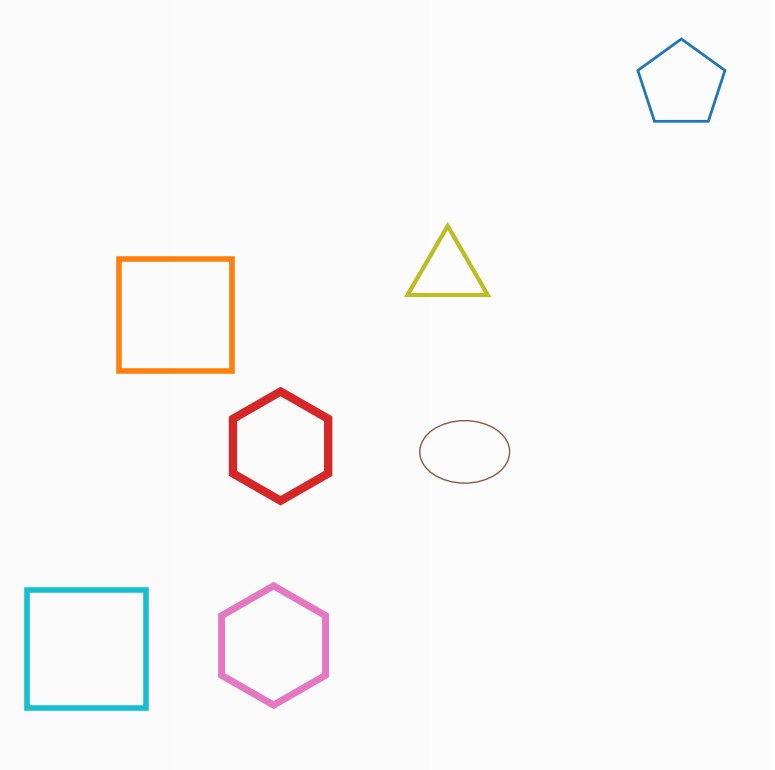[{"shape": "pentagon", "thickness": 1, "radius": 0.3, "center": [0.879, 0.89]}, {"shape": "square", "thickness": 2, "radius": 0.36, "center": [0.226, 0.591]}, {"shape": "hexagon", "thickness": 3, "radius": 0.35, "center": [0.362, 0.421]}, {"shape": "oval", "thickness": 0.5, "radius": 0.29, "center": [0.6, 0.413]}, {"shape": "hexagon", "thickness": 2.5, "radius": 0.39, "center": [0.353, 0.162]}, {"shape": "triangle", "thickness": 1.5, "radius": 0.3, "center": [0.578, 0.647]}, {"shape": "square", "thickness": 2, "radius": 0.38, "center": [0.112, 0.157]}]